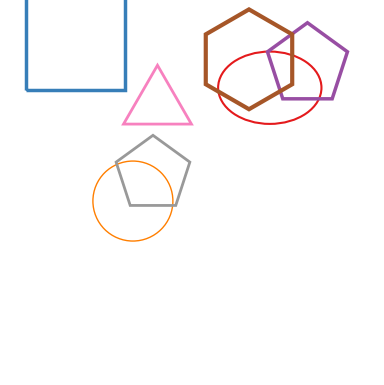[{"shape": "oval", "thickness": 1.5, "radius": 0.67, "center": [0.701, 0.772]}, {"shape": "square", "thickness": 2.5, "radius": 0.64, "center": [0.197, 0.894]}, {"shape": "pentagon", "thickness": 2.5, "radius": 0.55, "center": [0.799, 0.832]}, {"shape": "circle", "thickness": 1, "radius": 0.52, "center": [0.345, 0.478]}, {"shape": "hexagon", "thickness": 3, "radius": 0.65, "center": [0.647, 0.846]}, {"shape": "triangle", "thickness": 2, "radius": 0.51, "center": [0.409, 0.729]}, {"shape": "pentagon", "thickness": 2, "radius": 0.5, "center": [0.397, 0.548]}]